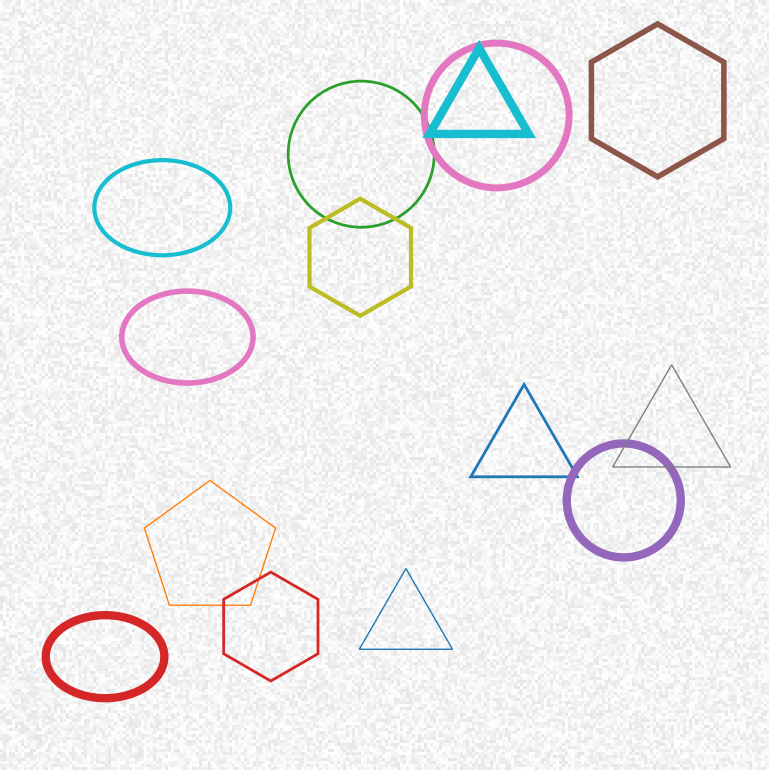[{"shape": "triangle", "thickness": 0.5, "radius": 0.35, "center": [0.527, 0.192]}, {"shape": "triangle", "thickness": 1, "radius": 0.4, "center": [0.681, 0.421]}, {"shape": "pentagon", "thickness": 0.5, "radius": 0.45, "center": [0.273, 0.286]}, {"shape": "circle", "thickness": 1, "radius": 0.47, "center": [0.469, 0.8]}, {"shape": "hexagon", "thickness": 1, "radius": 0.35, "center": [0.352, 0.186]}, {"shape": "oval", "thickness": 3, "radius": 0.39, "center": [0.136, 0.147]}, {"shape": "circle", "thickness": 3, "radius": 0.37, "center": [0.81, 0.35]}, {"shape": "hexagon", "thickness": 2, "radius": 0.5, "center": [0.854, 0.87]}, {"shape": "circle", "thickness": 2.5, "radius": 0.47, "center": [0.645, 0.85]}, {"shape": "oval", "thickness": 2, "radius": 0.43, "center": [0.243, 0.562]}, {"shape": "triangle", "thickness": 0.5, "radius": 0.44, "center": [0.872, 0.438]}, {"shape": "hexagon", "thickness": 1.5, "radius": 0.38, "center": [0.468, 0.666]}, {"shape": "triangle", "thickness": 3, "radius": 0.37, "center": [0.622, 0.863]}, {"shape": "oval", "thickness": 1.5, "radius": 0.44, "center": [0.211, 0.73]}]